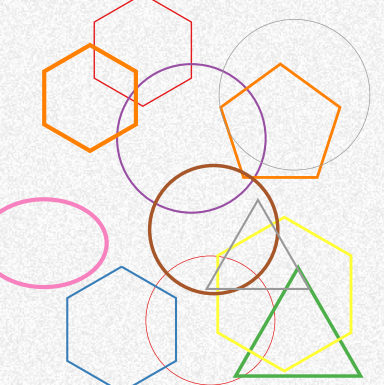[{"shape": "circle", "thickness": 0.5, "radius": 0.84, "center": [0.546, 0.168]}, {"shape": "hexagon", "thickness": 1, "radius": 0.73, "center": [0.371, 0.87]}, {"shape": "hexagon", "thickness": 1.5, "radius": 0.82, "center": [0.316, 0.144]}, {"shape": "triangle", "thickness": 2.5, "radius": 0.94, "center": [0.774, 0.117]}, {"shape": "circle", "thickness": 1.5, "radius": 0.96, "center": [0.497, 0.64]}, {"shape": "pentagon", "thickness": 2, "radius": 0.81, "center": [0.728, 0.671]}, {"shape": "hexagon", "thickness": 3, "radius": 0.69, "center": [0.234, 0.746]}, {"shape": "hexagon", "thickness": 2, "radius": 1.0, "center": [0.739, 0.236]}, {"shape": "circle", "thickness": 2.5, "radius": 0.83, "center": [0.555, 0.404]}, {"shape": "oval", "thickness": 3, "radius": 0.81, "center": [0.114, 0.368]}, {"shape": "triangle", "thickness": 1.5, "radius": 0.77, "center": [0.67, 0.327]}, {"shape": "circle", "thickness": 0.5, "radius": 0.98, "center": [0.765, 0.754]}]